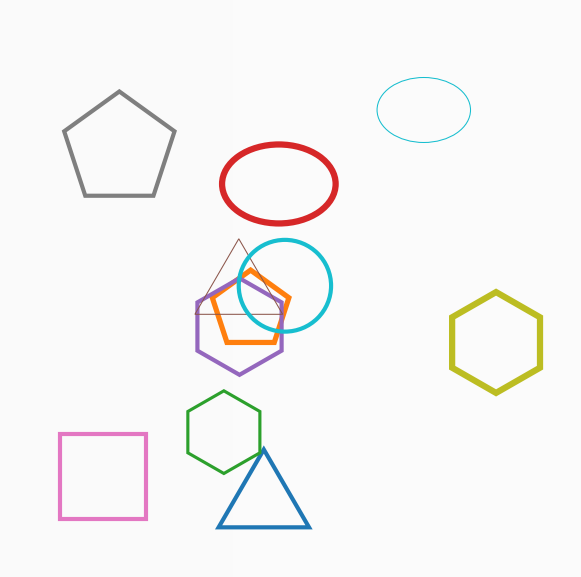[{"shape": "triangle", "thickness": 2, "radius": 0.45, "center": [0.454, 0.131]}, {"shape": "pentagon", "thickness": 2.5, "radius": 0.35, "center": [0.431, 0.462]}, {"shape": "hexagon", "thickness": 1.5, "radius": 0.36, "center": [0.385, 0.251]}, {"shape": "oval", "thickness": 3, "radius": 0.49, "center": [0.48, 0.681]}, {"shape": "hexagon", "thickness": 2, "radius": 0.42, "center": [0.412, 0.434]}, {"shape": "triangle", "thickness": 0.5, "radius": 0.44, "center": [0.411, 0.498]}, {"shape": "square", "thickness": 2, "radius": 0.37, "center": [0.177, 0.175]}, {"shape": "pentagon", "thickness": 2, "radius": 0.5, "center": [0.205, 0.741]}, {"shape": "hexagon", "thickness": 3, "radius": 0.44, "center": [0.853, 0.406]}, {"shape": "circle", "thickness": 2, "radius": 0.4, "center": [0.49, 0.504]}, {"shape": "oval", "thickness": 0.5, "radius": 0.4, "center": [0.729, 0.809]}]